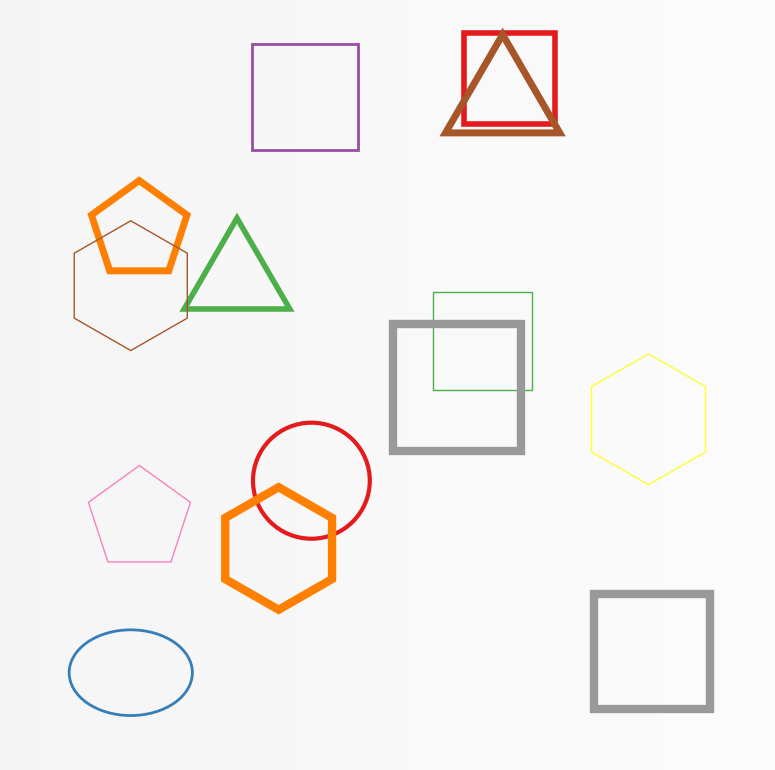[{"shape": "square", "thickness": 2, "radius": 0.29, "center": [0.657, 0.898]}, {"shape": "circle", "thickness": 1.5, "radius": 0.38, "center": [0.402, 0.376]}, {"shape": "oval", "thickness": 1, "radius": 0.4, "center": [0.169, 0.126]}, {"shape": "triangle", "thickness": 2, "radius": 0.39, "center": [0.306, 0.638]}, {"shape": "square", "thickness": 0.5, "radius": 0.32, "center": [0.623, 0.557]}, {"shape": "square", "thickness": 1, "radius": 0.34, "center": [0.394, 0.874]}, {"shape": "hexagon", "thickness": 3, "radius": 0.4, "center": [0.36, 0.288]}, {"shape": "pentagon", "thickness": 2.5, "radius": 0.32, "center": [0.18, 0.701]}, {"shape": "hexagon", "thickness": 0.5, "radius": 0.42, "center": [0.837, 0.455]}, {"shape": "triangle", "thickness": 2.5, "radius": 0.43, "center": [0.649, 0.87]}, {"shape": "hexagon", "thickness": 0.5, "radius": 0.42, "center": [0.169, 0.629]}, {"shape": "pentagon", "thickness": 0.5, "radius": 0.35, "center": [0.18, 0.326]}, {"shape": "square", "thickness": 3, "radius": 0.41, "center": [0.59, 0.497]}, {"shape": "square", "thickness": 3, "radius": 0.37, "center": [0.841, 0.154]}]